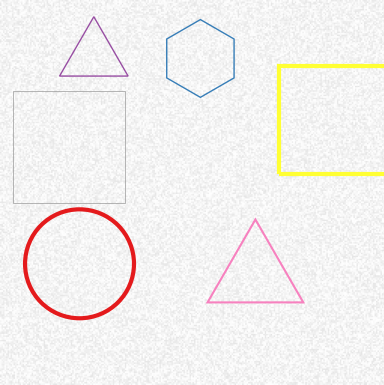[{"shape": "circle", "thickness": 3, "radius": 0.71, "center": [0.207, 0.315]}, {"shape": "hexagon", "thickness": 1, "radius": 0.5, "center": [0.521, 0.848]}, {"shape": "triangle", "thickness": 1, "radius": 0.51, "center": [0.244, 0.854]}, {"shape": "square", "thickness": 3, "radius": 0.7, "center": [0.864, 0.689]}, {"shape": "triangle", "thickness": 1.5, "radius": 0.72, "center": [0.663, 0.286]}, {"shape": "square", "thickness": 0.5, "radius": 0.73, "center": [0.18, 0.619]}]